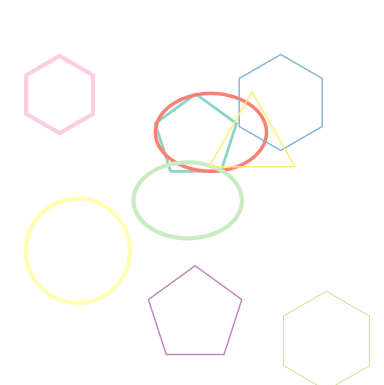[{"shape": "pentagon", "thickness": 2, "radius": 0.56, "center": [0.509, 0.645]}, {"shape": "circle", "thickness": 3, "radius": 0.68, "center": [0.202, 0.349]}, {"shape": "oval", "thickness": 2.5, "radius": 0.72, "center": [0.548, 0.656]}, {"shape": "hexagon", "thickness": 1, "radius": 0.62, "center": [0.729, 0.734]}, {"shape": "hexagon", "thickness": 0.5, "radius": 0.64, "center": [0.848, 0.115]}, {"shape": "hexagon", "thickness": 3, "radius": 0.5, "center": [0.155, 0.754]}, {"shape": "pentagon", "thickness": 1, "radius": 0.64, "center": [0.507, 0.182]}, {"shape": "oval", "thickness": 3, "radius": 0.7, "center": [0.488, 0.479]}, {"shape": "triangle", "thickness": 1, "radius": 0.65, "center": [0.655, 0.632]}]